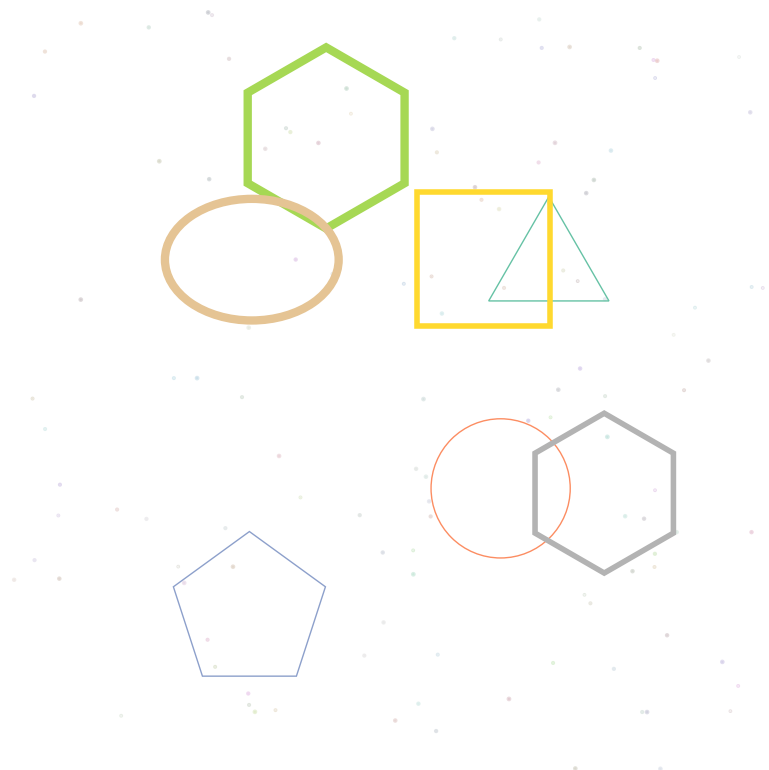[{"shape": "triangle", "thickness": 0.5, "radius": 0.45, "center": [0.713, 0.654]}, {"shape": "circle", "thickness": 0.5, "radius": 0.45, "center": [0.65, 0.366]}, {"shape": "pentagon", "thickness": 0.5, "radius": 0.52, "center": [0.324, 0.206]}, {"shape": "hexagon", "thickness": 3, "radius": 0.59, "center": [0.424, 0.821]}, {"shape": "square", "thickness": 2, "radius": 0.43, "center": [0.628, 0.664]}, {"shape": "oval", "thickness": 3, "radius": 0.56, "center": [0.327, 0.663]}, {"shape": "hexagon", "thickness": 2, "radius": 0.52, "center": [0.785, 0.36]}]